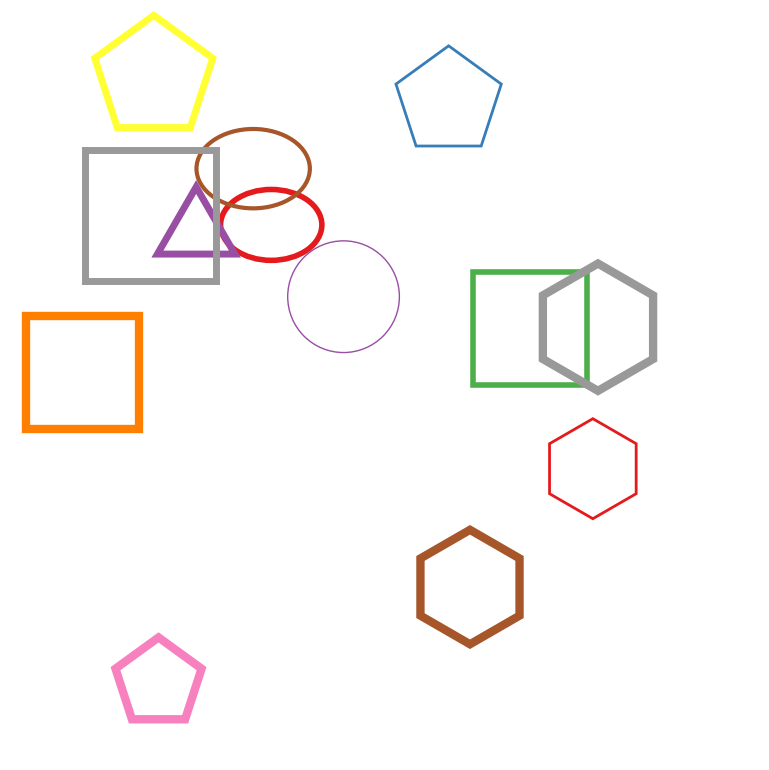[{"shape": "hexagon", "thickness": 1, "radius": 0.32, "center": [0.77, 0.391]}, {"shape": "oval", "thickness": 2, "radius": 0.33, "center": [0.352, 0.708]}, {"shape": "pentagon", "thickness": 1, "radius": 0.36, "center": [0.583, 0.869]}, {"shape": "square", "thickness": 2, "radius": 0.37, "center": [0.689, 0.573]}, {"shape": "circle", "thickness": 0.5, "radius": 0.36, "center": [0.446, 0.615]}, {"shape": "triangle", "thickness": 2.5, "radius": 0.29, "center": [0.255, 0.699]}, {"shape": "square", "thickness": 3, "radius": 0.37, "center": [0.107, 0.516]}, {"shape": "pentagon", "thickness": 2.5, "radius": 0.4, "center": [0.2, 0.9]}, {"shape": "hexagon", "thickness": 3, "radius": 0.37, "center": [0.61, 0.238]}, {"shape": "oval", "thickness": 1.5, "radius": 0.37, "center": [0.329, 0.781]}, {"shape": "pentagon", "thickness": 3, "radius": 0.29, "center": [0.206, 0.113]}, {"shape": "hexagon", "thickness": 3, "radius": 0.41, "center": [0.777, 0.575]}, {"shape": "square", "thickness": 2.5, "radius": 0.42, "center": [0.196, 0.72]}]